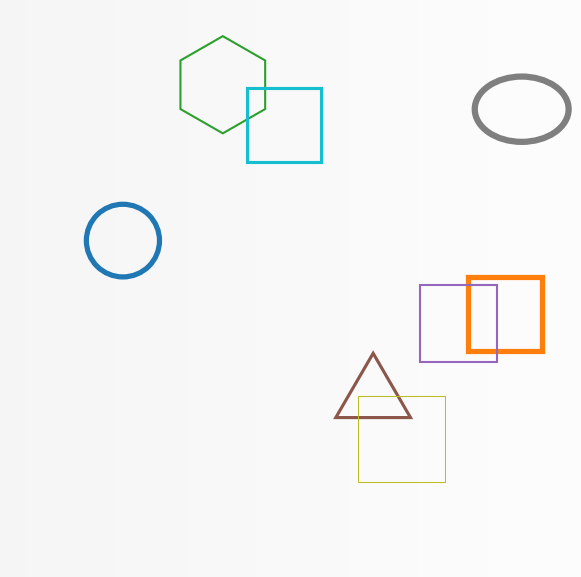[{"shape": "circle", "thickness": 2.5, "radius": 0.31, "center": [0.211, 0.583]}, {"shape": "square", "thickness": 2.5, "radius": 0.32, "center": [0.869, 0.456]}, {"shape": "hexagon", "thickness": 1, "radius": 0.42, "center": [0.383, 0.852]}, {"shape": "square", "thickness": 1, "radius": 0.33, "center": [0.789, 0.439]}, {"shape": "triangle", "thickness": 1.5, "radius": 0.37, "center": [0.642, 0.313]}, {"shape": "oval", "thickness": 3, "radius": 0.4, "center": [0.898, 0.81]}, {"shape": "square", "thickness": 0.5, "radius": 0.37, "center": [0.691, 0.239]}, {"shape": "square", "thickness": 1.5, "radius": 0.32, "center": [0.488, 0.782]}]